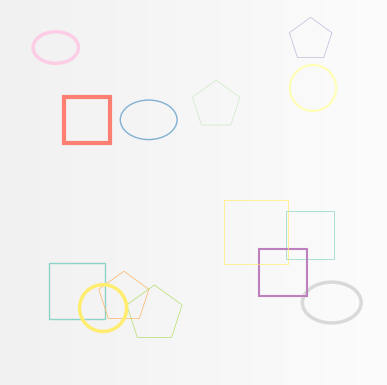[{"shape": "square", "thickness": 1, "radius": 0.36, "center": [0.199, 0.244]}, {"shape": "square", "thickness": 0.5, "radius": 0.31, "center": [0.801, 0.389]}, {"shape": "circle", "thickness": 1.5, "radius": 0.3, "center": [0.808, 0.771]}, {"shape": "pentagon", "thickness": 0.5, "radius": 0.29, "center": [0.802, 0.897]}, {"shape": "square", "thickness": 3, "radius": 0.3, "center": [0.225, 0.688]}, {"shape": "oval", "thickness": 1, "radius": 0.37, "center": [0.384, 0.689]}, {"shape": "pentagon", "thickness": 0.5, "radius": 0.34, "center": [0.32, 0.228]}, {"shape": "pentagon", "thickness": 0.5, "radius": 0.38, "center": [0.399, 0.185]}, {"shape": "oval", "thickness": 2.5, "radius": 0.29, "center": [0.144, 0.877]}, {"shape": "oval", "thickness": 2.5, "radius": 0.38, "center": [0.856, 0.214]}, {"shape": "square", "thickness": 1.5, "radius": 0.31, "center": [0.73, 0.293]}, {"shape": "pentagon", "thickness": 0.5, "radius": 0.32, "center": [0.558, 0.727]}, {"shape": "square", "thickness": 0.5, "radius": 0.42, "center": [0.661, 0.397]}, {"shape": "circle", "thickness": 2.5, "radius": 0.3, "center": [0.266, 0.2]}]